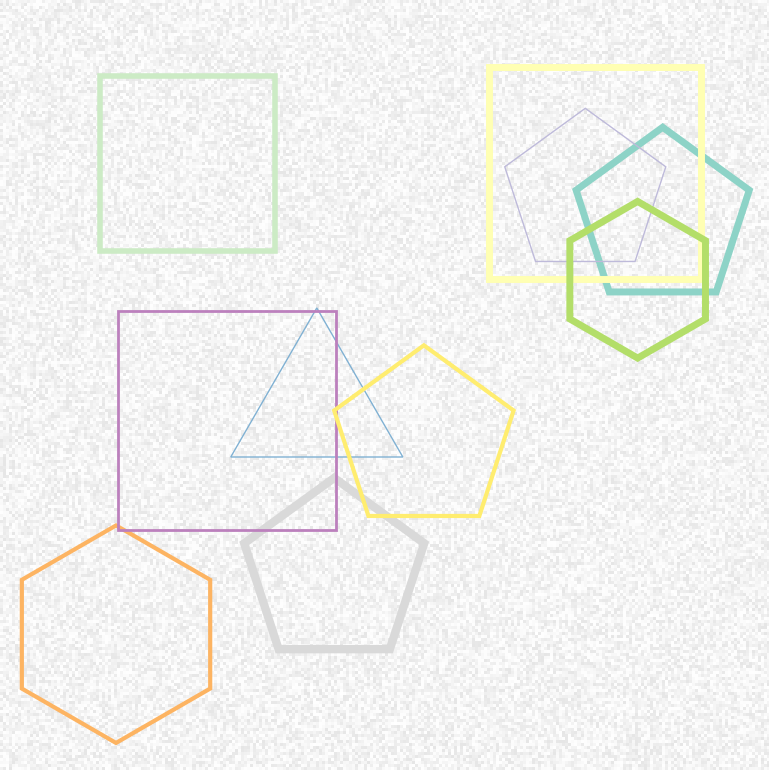[{"shape": "pentagon", "thickness": 2.5, "radius": 0.59, "center": [0.861, 0.716]}, {"shape": "square", "thickness": 2.5, "radius": 0.69, "center": [0.773, 0.775]}, {"shape": "pentagon", "thickness": 0.5, "radius": 0.55, "center": [0.76, 0.749]}, {"shape": "triangle", "thickness": 0.5, "radius": 0.65, "center": [0.411, 0.471]}, {"shape": "hexagon", "thickness": 1.5, "radius": 0.71, "center": [0.151, 0.176]}, {"shape": "hexagon", "thickness": 2.5, "radius": 0.51, "center": [0.828, 0.637]}, {"shape": "pentagon", "thickness": 3, "radius": 0.61, "center": [0.434, 0.256]}, {"shape": "square", "thickness": 1, "radius": 0.71, "center": [0.295, 0.454]}, {"shape": "square", "thickness": 2, "radius": 0.57, "center": [0.243, 0.788]}, {"shape": "pentagon", "thickness": 1.5, "radius": 0.61, "center": [0.551, 0.429]}]